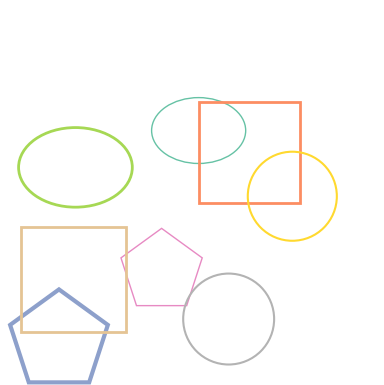[{"shape": "oval", "thickness": 1, "radius": 0.61, "center": [0.516, 0.661]}, {"shape": "square", "thickness": 2, "radius": 0.66, "center": [0.647, 0.604]}, {"shape": "pentagon", "thickness": 3, "radius": 0.67, "center": [0.153, 0.115]}, {"shape": "pentagon", "thickness": 1, "radius": 0.55, "center": [0.42, 0.296]}, {"shape": "oval", "thickness": 2, "radius": 0.74, "center": [0.196, 0.565]}, {"shape": "circle", "thickness": 1.5, "radius": 0.58, "center": [0.759, 0.49]}, {"shape": "square", "thickness": 2, "radius": 0.68, "center": [0.191, 0.273]}, {"shape": "circle", "thickness": 1.5, "radius": 0.59, "center": [0.594, 0.171]}]